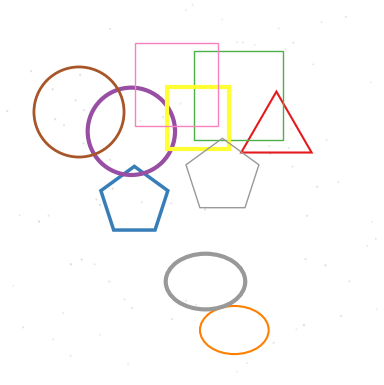[{"shape": "triangle", "thickness": 1.5, "radius": 0.53, "center": [0.718, 0.657]}, {"shape": "pentagon", "thickness": 2.5, "radius": 0.46, "center": [0.349, 0.476]}, {"shape": "square", "thickness": 1, "radius": 0.58, "center": [0.62, 0.751]}, {"shape": "circle", "thickness": 3, "radius": 0.57, "center": [0.341, 0.659]}, {"shape": "oval", "thickness": 1.5, "radius": 0.45, "center": [0.609, 0.143]}, {"shape": "square", "thickness": 3, "radius": 0.4, "center": [0.514, 0.693]}, {"shape": "circle", "thickness": 2, "radius": 0.59, "center": [0.205, 0.709]}, {"shape": "square", "thickness": 1, "radius": 0.54, "center": [0.457, 0.78]}, {"shape": "pentagon", "thickness": 1, "radius": 0.5, "center": [0.578, 0.541]}, {"shape": "oval", "thickness": 3, "radius": 0.52, "center": [0.534, 0.269]}]